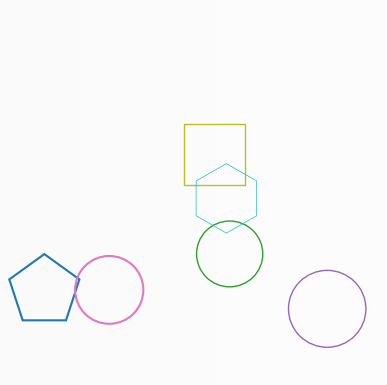[{"shape": "pentagon", "thickness": 1.5, "radius": 0.48, "center": [0.114, 0.245]}, {"shape": "circle", "thickness": 1, "radius": 0.43, "center": [0.593, 0.34]}, {"shape": "circle", "thickness": 1, "radius": 0.5, "center": [0.844, 0.198]}, {"shape": "circle", "thickness": 1.5, "radius": 0.44, "center": [0.282, 0.247]}, {"shape": "square", "thickness": 1, "radius": 0.4, "center": [0.553, 0.598]}, {"shape": "hexagon", "thickness": 0.5, "radius": 0.45, "center": [0.584, 0.485]}]